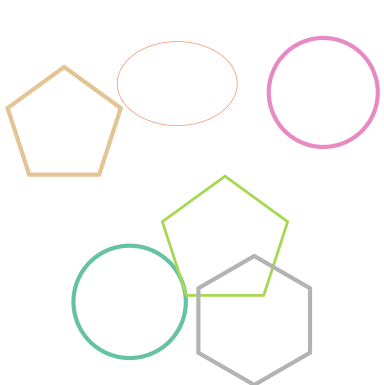[{"shape": "circle", "thickness": 3, "radius": 0.73, "center": [0.337, 0.216]}, {"shape": "oval", "thickness": 0.5, "radius": 0.78, "center": [0.46, 0.783]}, {"shape": "circle", "thickness": 3, "radius": 0.71, "center": [0.84, 0.76]}, {"shape": "pentagon", "thickness": 2, "radius": 0.86, "center": [0.584, 0.371]}, {"shape": "pentagon", "thickness": 3, "radius": 0.77, "center": [0.167, 0.671]}, {"shape": "hexagon", "thickness": 3, "radius": 0.84, "center": [0.66, 0.168]}]